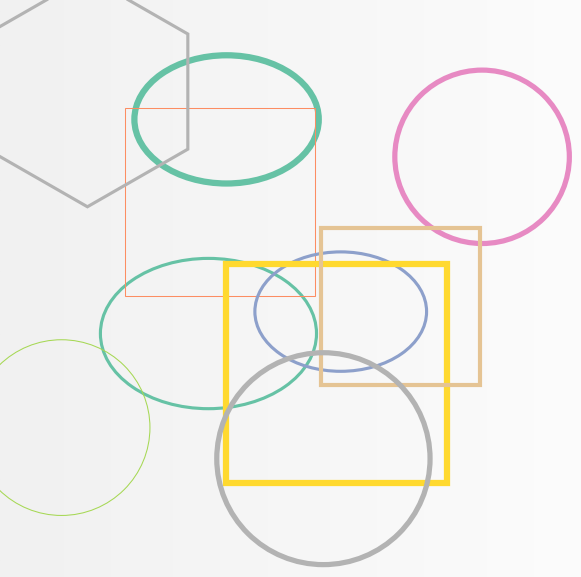[{"shape": "oval", "thickness": 3, "radius": 0.79, "center": [0.39, 0.792]}, {"shape": "oval", "thickness": 1.5, "radius": 0.93, "center": [0.359, 0.422]}, {"shape": "square", "thickness": 0.5, "radius": 0.81, "center": [0.379, 0.65]}, {"shape": "oval", "thickness": 1.5, "radius": 0.74, "center": [0.586, 0.46]}, {"shape": "circle", "thickness": 2.5, "radius": 0.75, "center": [0.829, 0.728]}, {"shape": "circle", "thickness": 0.5, "radius": 0.76, "center": [0.106, 0.259]}, {"shape": "square", "thickness": 3, "radius": 0.95, "center": [0.578, 0.352]}, {"shape": "square", "thickness": 2, "radius": 0.68, "center": [0.689, 0.468]}, {"shape": "hexagon", "thickness": 1.5, "radius": 1.0, "center": [0.15, 0.841]}, {"shape": "circle", "thickness": 2.5, "radius": 0.92, "center": [0.556, 0.205]}]